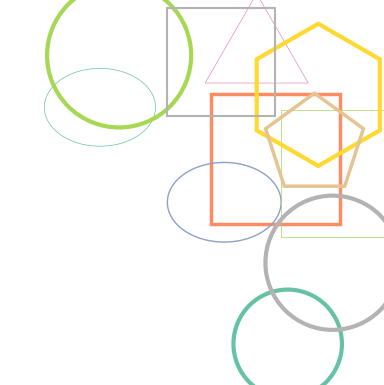[{"shape": "circle", "thickness": 3, "radius": 0.7, "center": [0.747, 0.107]}, {"shape": "oval", "thickness": 0.5, "radius": 0.72, "center": [0.26, 0.721]}, {"shape": "square", "thickness": 2.5, "radius": 0.84, "center": [0.716, 0.587]}, {"shape": "oval", "thickness": 1, "radius": 0.74, "center": [0.582, 0.475]}, {"shape": "triangle", "thickness": 0.5, "radius": 0.77, "center": [0.667, 0.862]}, {"shape": "square", "thickness": 0.5, "radius": 0.83, "center": [0.894, 0.55]}, {"shape": "circle", "thickness": 3, "radius": 0.94, "center": [0.309, 0.856]}, {"shape": "hexagon", "thickness": 3, "radius": 0.92, "center": [0.827, 0.754]}, {"shape": "pentagon", "thickness": 2.5, "radius": 0.67, "center": [0.817, 0.624]}, {"shape": "square", "thickness": 1.5, "radius": 0.7, "center": [0.574, 0.84]}, {"shape": "circle", "thickness": 3, "radius": 0.87, "center": [0.864, 0.318]}]